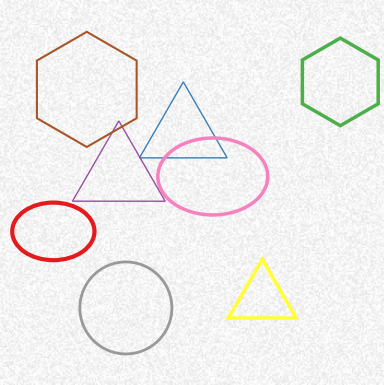[{"shape": "oval", "thickness": 3, "radius": 0.53, "center": [0.139, 0.399]}, {"shape": "triangle", "thickness": 1, "radius": 0.66, "center": [0.476, 0.656]}, {"shape": "hexagon", "thickness": 2.5, "radius": 0.57, "center": [0.884, 0.787]}, {"shape": "triangle", "thickness": 1, "radius": 0.69, "center": [0.309, 0.547]}, {"shape": "triangle", "thickness": 2.5, "radius": 0.51, "center": [0.681, 0.225]}, {"shape": "hexagon", "thickness": 1.5, "radius": 0.75, "center": [0.225, 0.768]}, {"shape": "oval", "thickness": 2.5, "radius": 0.71, "center": [0.553, 0.542]}, {"shape": "circle", "thickness": 2, "radius": 0.6, "center": [0.327, 0.2]}]